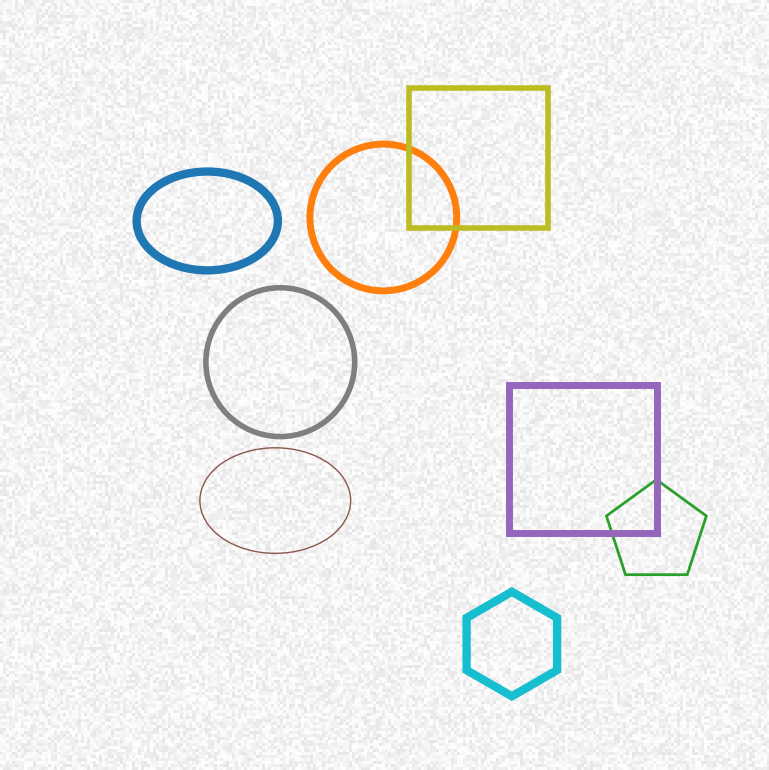[{"shape": "oval", "thickness": 3, "radius": 0.46, "center": [0.269, 0.713]}, {"shape": "circle", "thickness": 2.5, "radius": 0.48, "center": [0.498, 0.718]}, {"shape": "pentagon", "thickness": 1, "radius": 0.34, "center": [0.852, 0.309]}, {"shape": "square", "thickness": 2.5, "radius": 0.48, "center": [0.757, 0.404]}, {"shape": "oval", "thickness": 0.5, "radius": 0.49, "center": [0.358, 0.35]}, {"shape": "circle", "thickness": 2, "radius": 0.48, "center": [0.364, 0.53]}, {"shape": "square", "thickness": 2, "radius": 0.45, "center": [0.621, 0.795]}, {"shape": "hexagon", "thickness": 3, "radius": 0.34, "center": [0.665, 0.164]}]